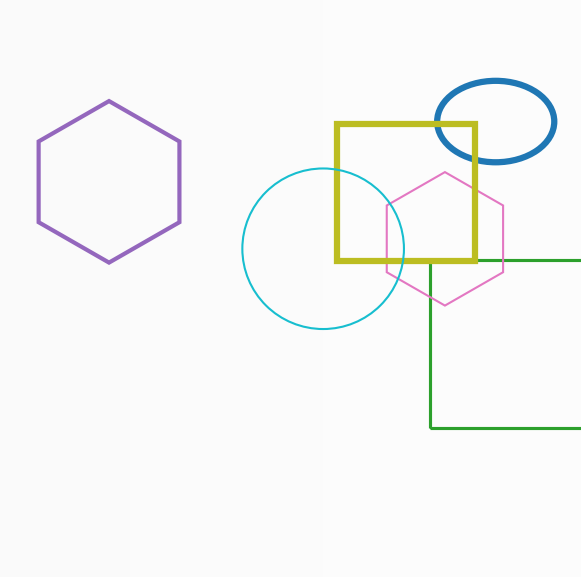[{"shape": "oval", "thickness": 3, "radius": 0.5, "center": [0.853, 0.789]}, {"shape": "square", "thickness": 1.5, "radius": 0.73, "center": [0.886, 0.404]}, {"shape": "hexagon", "thickness": 2, "radius": 0.7, "center": [0.188, 0.684]}, {"shape": "hexagon", "thickness": 1, "radius": 0.58, "center": [0.765, 0.586]}, {"shape": "square", "thickness": 3, "radius": 0.59, "center": [0.698, 0.666]}, {"shape": "circle", "thickness": 1, "radius": 0.7, "center": [0.556, 0.568]}]